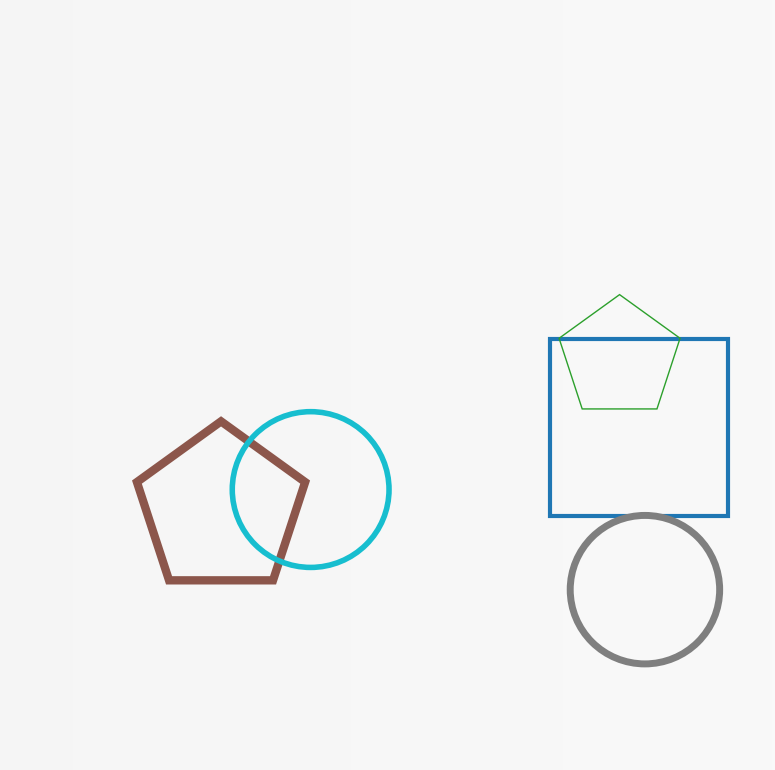[{"shape": "square", "thickness": 1.5, "radius": 0.57, "center": [0.825, 0.445]}, {"shape": "pentagon", "thickness": 0.5, "radius": 0.41, "center": [0.799, 0.535]}, {"shape": "pentagon", "thickness": 3, "radius": 0.57, "center": [0.285, 0.339]}, {"shape": "circle", "thickness": 2.5, "radius": 0.48, "center": [0.832, 0.234]}, {"shape": "circle", "thickness": 2, "radius": 0.51, "center": [0.401, 0.364]}]